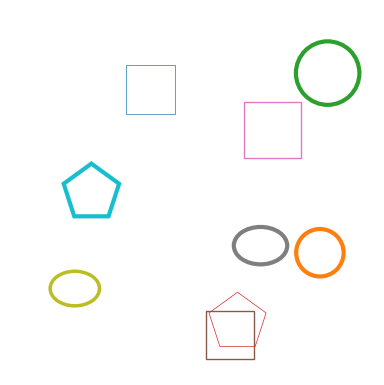[{"shape": "square", "thickness": 0.5, "radius": 0.31, "center": [0.391, 0.768]}, {"shape": "circle", "thickness": 3, "radius": 0.31, "center": [0.831, 0.344]}, {"shape": "circle", "thickness": 3, "radius": 0.41, "center": [0.851, 0.81]}, {"shape": "pentagon", "thickness": 0.5, "radius": 0.39, "center": [0.617, 0.163]}, {"shape": "square", "thickness": 1, "radius": 0.31, "center": [0.597, 0.129]}, {"shape": "square", "thickness": 1, "radius": 0.37, "center": [0.708, 0.663]}, {"shape": "oval", "thickness": 3, "radius": 0.35, "center": [0.677, 0.362]}, {"shape": "oval", "thickness": 2.5, "radius": 0.32, "center": [0.194, 0.251]}, {"shape": "pentagon", "thickness": 3, "radius": 0.38, "center": [0.237, 0.499]}]